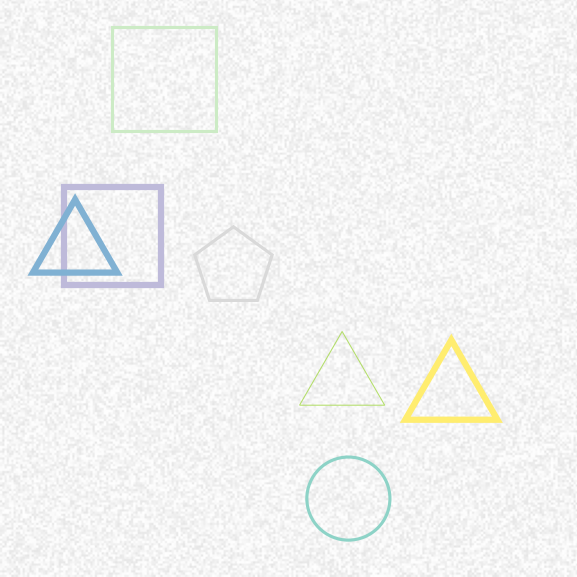[{"shape": "circle", "thickness": 1.5, "radius": 0.36, "center": [0.603, 0.136]}, {"shape": "square", "thickness": 3, "radius": 0.42, "center": [0.194, 0.59]}, {"shape": "triangle", "thickness": 3, "radius": 0.42, "center": [0.13, 0.569]}, {"shape": "triangle", "thickness": 0.5, "radius": 0.43, "center": [0.592, 0.34]}, {"shape": "pentagon", "thickness": 1.5, "radius": 0.35, "center": [0.404, 0.536]}, {"shape": "square", "thickness": 1.5, "radius": 0.45, "center": [0.284, 0.862]}, {"shape": "triangle", "thickness": 3, "radius": 0.46, "center": [0.782, 0.318]}]